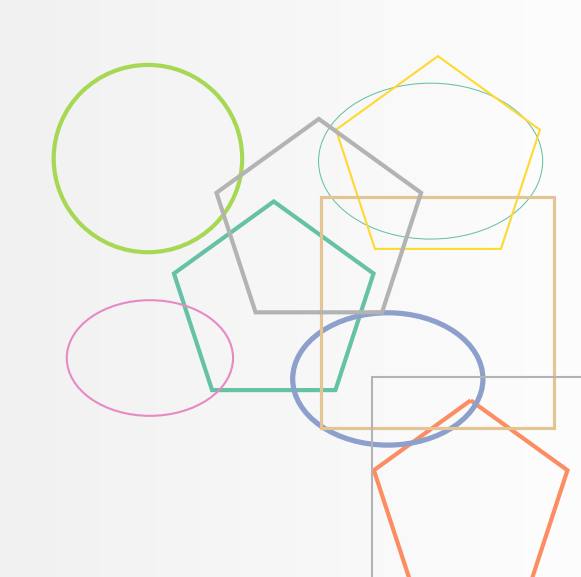[{"shape": "pentagon", "thickness": 2, "radius": 0.9, "center": [0.471, 0.47]}, {"shape": "oval", "thickness": 0.5, "radius": 0.96, "center": [0.741, 0.72]}, {"shape": "pentagon", "thickness": 2, "radius": 0.88, "center": [0.81, 0.131]}, {"shape": "oval", "thickness": 2.5, "radius": 0.82, "center": [0.667, 0.343]}, {"shape": "oval", "thickness": 1, "radius": 0.72, "center": [0.258, 0.379]}, {"shape": "circle", "thickness": 2, "radius": 0.81, "center": [0.255, 0.725]}, {"shape": "pentagon", "thickness": 1, "radius": 0.92, "center": [0.753, 0.717]}, {"shape": "square", "thickness": 1.5, "radius": 1.0, "center": [0.752, 0.458]}, {"shape": "square", "thickness": 1, "radius": 0.94, "center": [0.828, 0.159]}, {"shape": "pentagon", "thickness": 2, "radius": 0.93, "center": [0.548, 0.608]}]